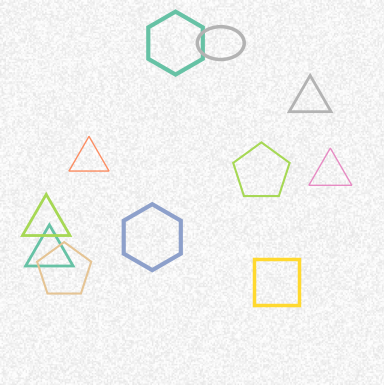[{"shape": "triangle", "thickness": 2, "radius": 0.36, "center": [0.128, 0.345]}, {"shape": "hexagon", "thickness": 3, "radius": 0.41, "center": [0.456, 0.888]}, {"shape": "triangle", "thickness": 1, "radius": 0.3, "center": [0.231, 0.586]}, {"shape": "hexagon", "thickness": 3, "radius": 0.43, "center": [0.395, 0.384]}, {"shape": "triangle", "thickness": 1, "radius": 0.32, "center": [0.858, 0.551]}, {"shape": "triangle", "thickness": 2, "radius": 0.36, "center": [0.12, 0.424]}, {"shape": "pentagon", "thickness": 1.5, "radius": 0.39, "center": [0.679, 0.553]}, {"shape": "square", "thickness": 2.5, "radius": 0.29, "center": [0.718, 0.267]}, {"shape": "pentagon", "thickness": 1.5, "radius": 0.37, "center": [0.167, 0.297]}, {"shape": "oval", "thickness": 2.5, "radius": 0.3, "center": [0.573, 0.888]}, {"shape": "triangle", "thickness": 2, "radius": 0.31, "center": [0.806, 0.741]}]